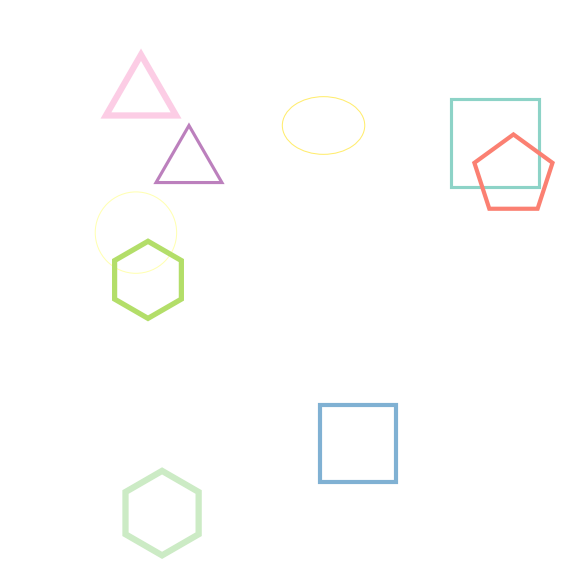[{"shape": "square", "thickness": 1.5, "radius": 0.38, "center": [0.857, 0.752]}, {"shape": "circle", "thickness": 0.5, "radius": 0.35, "center": [0.235, 0.596]}, {"shape": "pentagon", "thickness": 2, "radius": 0.36, "center": [0.889, 0.695]}, {"shape": "square", "thickness": 2, "radius": 0.33, "center": [0.62, 0.231]}, {"shape": "hexagon", "thickness": 2.5, "radius": 0.33, "center": [0.256, 0.515]}, {"shape": "triangle", "thickness": 3, "radius": 0.35, "center": [0.244, 0.834]}, {"shape": "triangle", "thickness": 1.5, "radius": 0.33, "center": [0.327, 0.716]}, {"shape": "hexagon", "thickness": 3, "radius": 0.37, "center": [0.281, 0.111]}, {"shape": "oval", "thickness": 0.5, "radius": 0.36, "center": [0.56, 0.782]}]